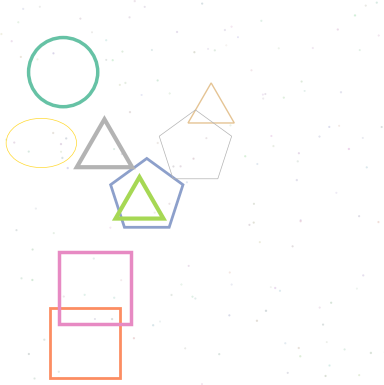[{"shape": "circle", "thickness": 2.5, "radius": 0.45, "center": [0.164, 0.813]}, {"shape": "square", "thickness": 2, "radius": 0.46, "center": [0.221, 0.109]}, {"shape": "pentagon", "thickness": 2, "radius": 0.49, "center": [0.381, 0.49]}, {"shape": "square", "thickness": 2.5, "radius": 0.47, "center": [0.246, 0.251]}, {"shape": "triangle", "thickness": 3, "radius": 0.36, "center": [0.362, 0.468]}, {"shape": "oval", "thickness": 0.5, "radius": 0.46, "center": [0.107, 0.629]}, {"shape": "triangle", "thickness": 1, "radius": 0.35, "center": [0.548, 0.715]}, {"shape": "pentagon", "thickness": 0.5, "radius": 0.49, "center": [0.508, 0.616]}, {"shape": "triangle", "thickness": 3, "radius": 0.42, "center": [0.271, 0.607]}]